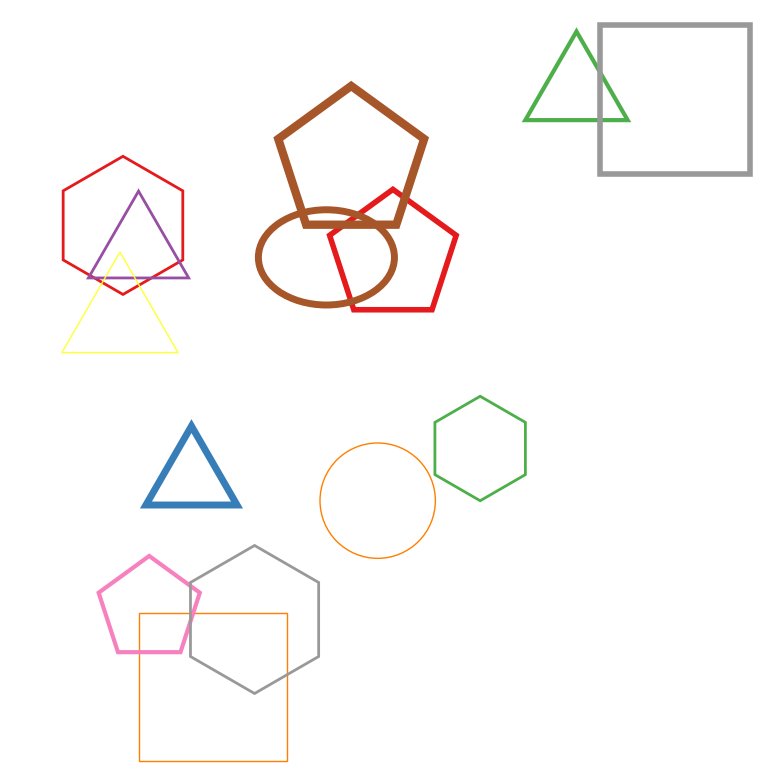[{"shape": "hexagon", "thickness": 1, "radius": 0.45, "center": [0.16, 0.707]}, {"shape": "pentagon", "thickness": 2, "radius": 0.43, "center": [0.51, 0.668]}, {"shape": "triangle", "thickness": 2.5, "radius": 0.34, "center": [0.249, 0.378]}, {"shape": "triangle", "thickness": 1.5, "radius": 0.38, "center": [0.749, 0.882]}, {"shape": "hexagon", "thickness": 1, "radius": 0.34, "center": [0.624, 0.418]}, {"shape": "triangle", "thickness": 1, "radius": 0.38, "center": [0.18, 0.677]}, {"shape": "square", "thickness": 0.5, "radius": 0.48, "center": [0.276, 0.108]}, {"shape": "circle", "thickness": 0.5, "radius": 0.37, "center": [0.49, 0.35]}, {"shape": "triangle", "thickness": 0.5, "radius": 0.44, "center": [0.156, 0.586]}, {"shape": "oval", "thickness": 2.5, "radius": 0.44, "center": [0.424, 0.666]}, {"shape": "pentagon", "thickness": 3, "radius": 0.5, "center": [0.456, 0.789]}, {"shape": "pentagon", "thickness": 1.5, "radius": 0.35, "center": [0.194, 0.209]}, {"shape": "hexagon", "thickness": 1, "radius": 0.48, "center": [0.331, 0.195]}, {"shape": "square", "thickness": 2, "radius": 0.48, "center": [0.877, 0.871]}]